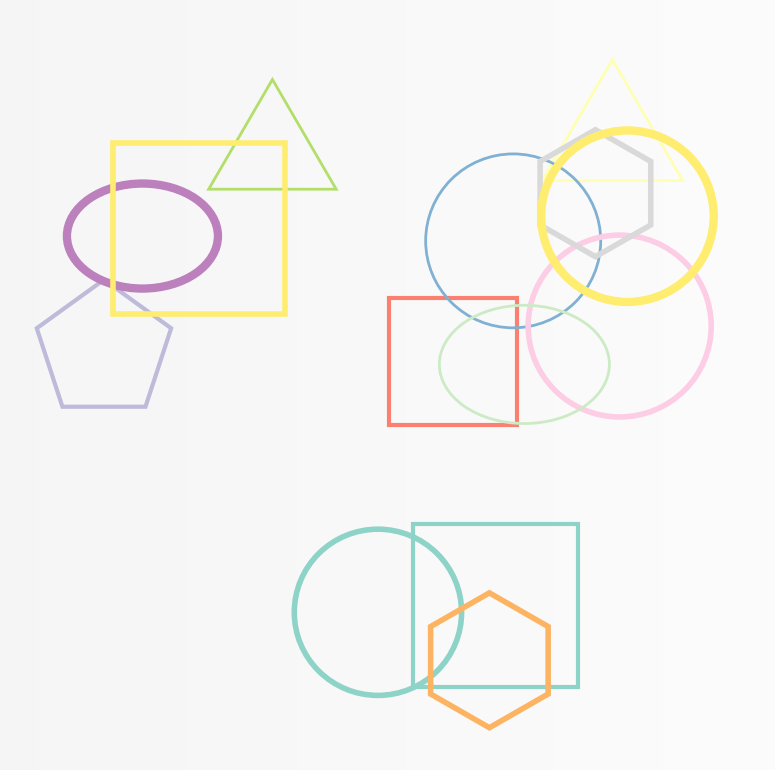[{"shape": "square", "thickness": 1.5, "radius": 0.53, "center": [0.64, 0.214]}, {"shape": "circle", "thickness": 2, "radius": 0.54, "center": [0.488, 0.205]}, {"shape": "triangle", "thickness": 1, "radius": 0.52, "center": [0.79, 0.818]}, {"shape": "pentagon", "thickness": 1.5, "radius": 0.46, "center": [0.134, 0.546]}, {"shape": "square", "thickness": 1.5, "radius": 0.41, "center": [0.585, 0.531]}, {"shape": "circle", "thickness": 1, "radius": 0.56, "center": [0.662, 0.687]}, {"shape": "hexagon", "thickness": 2, "radius": 0.44, "center": [0.631, 0.142]}, {"shape": "triangle", "thickness": 1, "radius": 0.48, "center": [0.352, 0.802]}, {"shape": "circle", "thickness": 2, "radius": 0.59, "center": [0.8, 0.577]}, {"shape": "hexagon", "thickness": 2, "radius": 0.41, "center": [0.768, 0.749]}, {"shape": "oval", "thickness": 3, "radius": 0.49, "center": [0.184, 0.693]}, {"shape": "oval", "thickness": 1, "radius": 0.55, "center": [0.677, 0.527]}, {"shape": "circle", "thickness": 3, "radius": 0.56, "center": [0.81, 0.719]}, {"shape": "square", "thickness": 2, "radius": 0.56, "center": [0.256, 0.704]}]